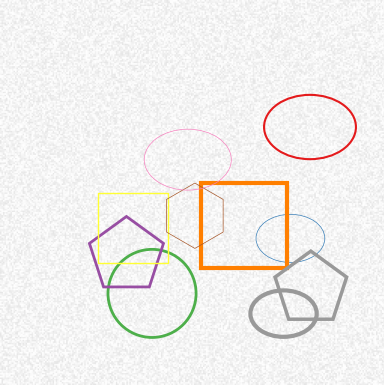[{"shape": "oval", "thickness": 1.5, "radius": 0.6, "center": [0.805, 0.67]}, {"shape": "oval", "thickness": 0.5, "radius": 0.45, "center": [0.754, 0.381]}, {"shape": "circle", "thickness": 2, "radius": 0.57, "center": [0.395, 0.238]}, {"shape": "pentagon", "thickness": 2, "radius": 0.51, "center": [0.328, 0.337]}, {"shape": "square", "thickness": 3, "radius": 0.55, "center": [0.634, 0.414]}, {"shape": "square", "thickness": 1, "radius": 0.46, "center": [0.345, 0.407]}, {"shape": "hexagon", "thickness": 0.5, "radius": 0.42, "center": [0.506, 0.44]}, {"shape": "oval", "thickness": 0.5, "radius": 0.57, "center": [0.488, 0.585]}, {"shape": "oval", "thickness": 3, "radius": 0.43, "center": [0.737, 0.185]}, {"shape": "pentagon", "thickness": 2.5, "radius": 0.49, "center": [0.807, 0.25]}]